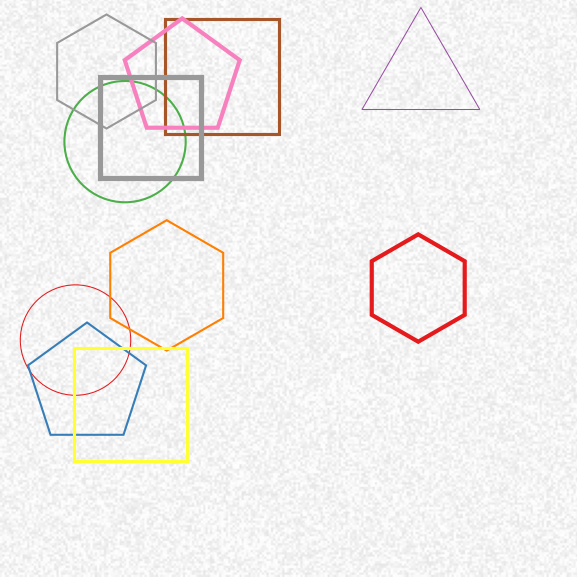[{"shape": "hexagon", "thickness": 2, "radius": 0.46, "center": [0.724, 0.5]}, {"shape": "circle", "thickness": 0.5, "radius": 0.48, "center": [0.131, 0.41]}, {"shape": "pentagon", "thickness": 1, "radius": 0.54, "center": [0.151, 0.333]}, {"shape": "circle", "thickness": 1, "radius": 0.53, "center": [0.217, 0.754]}, {"shape": "triangle", "thickness": 0.5, "radius": 0.59, "center": [0.729, 0.868]}, {"shape": "hexagon", "thickness": 1, "radius": 0.56, "center": [0.289, 0.505]}, {"shape": "square", "thickness": 1.5, "radius": 0.49, "center": [0.225, 0.298]}, {"shape": "square", "thickness": 1.5, "radius": 0.5, "center": [0.384, 0.867]}, {"shape": "pentagon", "thickness": 2, "radius": 0.52, "center": [0.316, 0.863]}, {"shape": "square", "thickness": 2.5, "radius": 0.44, "center": [0.26, 0.779]}, {"shape": "hexagon", "thickness": 1, "radius": 0.49, "center": [0.184, 0.875]}]